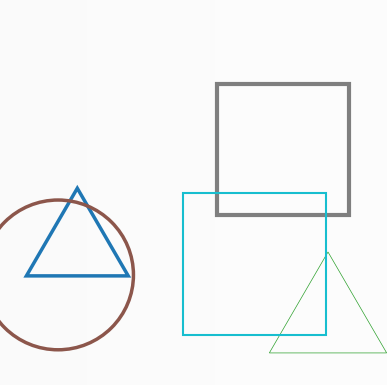[{"shape": "triangle", "thickness": 2.5, "radius": 0.76, "center": [0.199, 0.359]}, {"shape": "triangle", "thickness": 0.5, "radius": 0.87, "center": [0.846, 0.171]}, {"shape": "circle", "thickness": 2.5, "radius": 0.97, "center": [0.15, 0.286]}, {"shape": "square", "thickness": 3, "radius": 0.85, "center": [0.73, 0.611]}, {"shape": "square", "thickness": 1.5, "radius": 0.93, "center": [0.657, 0.315]}]